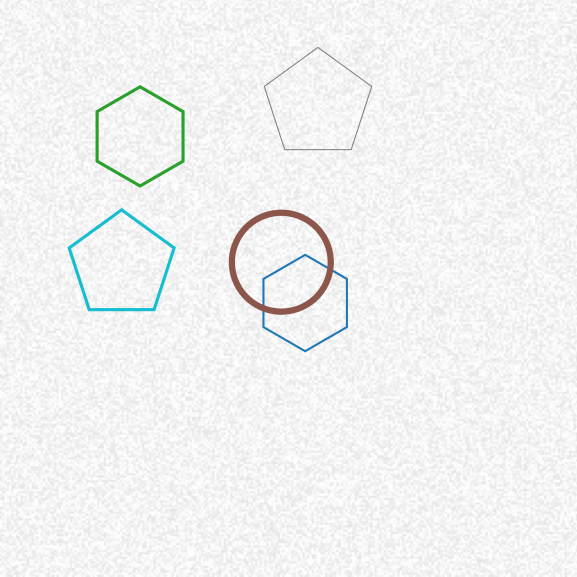[{"shape": "hexagon", "thickness": 1, "radius": 0.42, "center": [0.528, 0.474]}, {"shape": "hexagon", "thickness": 1.5, "radius": 0.43, "center": [0.243, 0.763]}, {"shape": "circle", "thickness": 3, "radius": 0.43, "center": [0.487, 0.545]}, {"shape": "pentagon", "thickness": 0.5, "radius": 0.49, "center": [0.551, 0.819]}, {"shape": "pentagon", "thickness": 1.5, "radius": 0.48, "center": [0.211, 0.54]}]